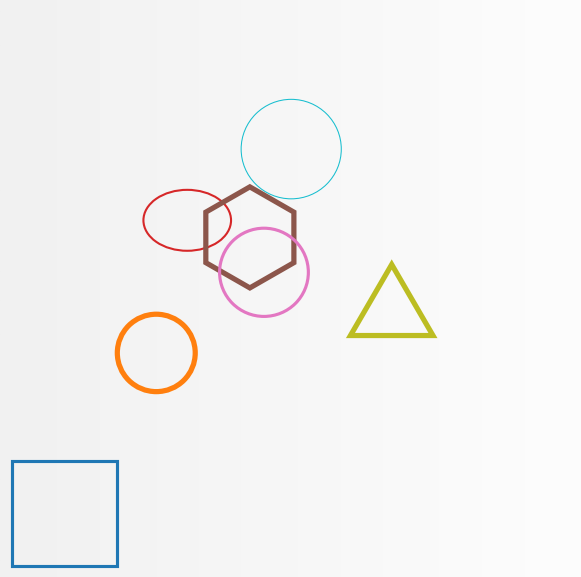[{"shape": "square", "thickness": 1.5, "radius": 0.45, "center": [0.111, 0.109]}, {"shape": "circle", "thickness": 2.5, "radius": 0.34, "center": [0.269, 0.388]}, {"shape": "oval", "thickness": 1, "radius": 0.38, "center": [0.322, 0.618]}, {"shape": "hexagon", "thickness": 2.5, "radius": 0.44, "center": [0.43, 0.588]}, {"shape": "circle", "thickness": 1.5, "radius": 0.38, "center": [0.454, 0.528]}, {"shape": "triangle", "thickness": 2.5, "radius": 0.41, "center": [0.674, 0.459]}, {"shape": "circle", "thickness": 0.5, "radius": 0.43, "center": [0.501, 0.741]}]